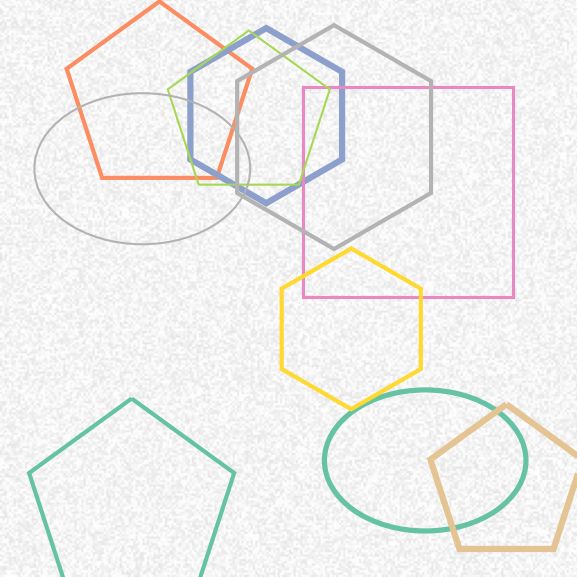[{"shape": "oval", "thickness": 2.5, "radius": 0.87, "center": [0.736, 0.202]}, {"shape": "pentagon", "thickness": 2, "radius": 0.93, "center": [0.228, 0.122]}, {"shape": "pentagon", "thickness": 2, "radius": 0.84, "center": [0.276, 0.828]}, {"shape": "hexagon", "thickness": 3, "radius": 0.76, "center": [0.461, 0.799]}, {"shape": "square", "thickness": 1.5, "radius": 0.91, "center": [0.706, 0.666]}, {"shape": "pentagon", "thickness": 1, "radius": 0.74, "center": [0.431, 0.799]}, {"shape": "hexagon", "thickness": 2, "radius": 0.7, "center": [0.608, 0.43]}, {"shape": "pentagon", "thickness": 3, "radius": 0.69, "center": [0.877, 0.161]}, {"shape": "oval", "thickness": 1, "radius": 0.93, "center": [0.246, 0.707]}, {"shape": "hexagon", "thickness": 2, "radius": 0.97, "center": [0.579, 0.762]}]